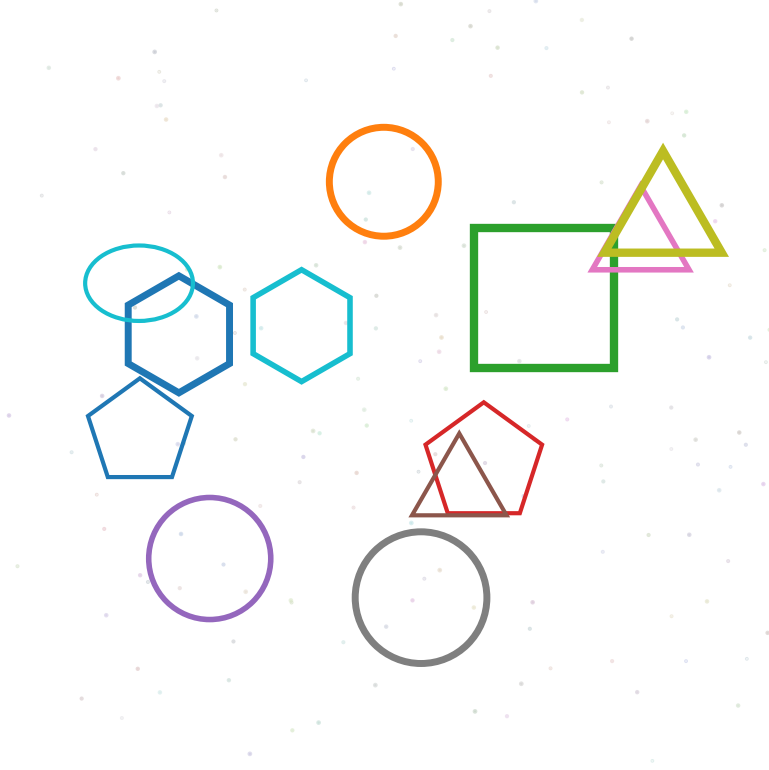[{"shape": "pentagon", "thickness": 1.5, "radius": 0.35, "center": [0.182, 0.438]}, {"shape": "hexagon", "thickness": 2.5, "radius": 0.38, "center": [0.232, 0.566]}, {"shape": "circle", "thickness": 2.5, "radius": 0.35, "center": [0.498, 0.764]}, {"shape": "square", "thickness": 3, "radius": 0.45, "center": [0.706, 0.613]}, {"shape": "pentagon", "thickness": 1.5, "radius": 0.4, "center": [0.628, 0.398]}, {"shape": "circle", "thickness": 2, "radius": 0.4, "center": [0.272, 0.275]}, {"shape": "triangle", "thickness": 1.5, "radius": 0.35, "center": [0.596, 0.366]}, {"shape": "triangle", "thickness": 2, "radius": 0.36, "center": [0.832, 0.686]}, {"shape": "circle", "thickness": 2.5, "radius": 0.43, "center": [0.547, 0.224]}, {"shape": "triangle", "thickness": 3, "radius": 0.44, "center": [0.861, 0.716]}, {"shape": "oval", "thickness": 1.5, "radius": 0.35, "center": [0.181, 0.632]}, {"shape": "hexagon", "thickness": 2, "radius": 0.36, "center": [0.392, 0.577]}]